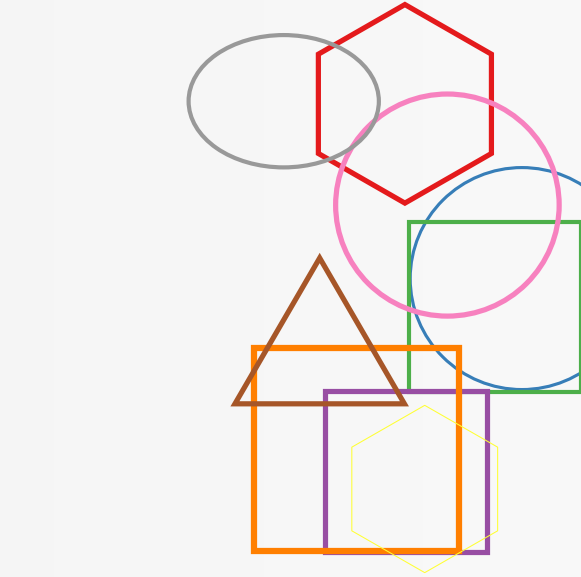[{"shape": "hexagon", "thickness": 2.5, "radius": 0.86, "center": [0.697, 0.819]}, {"shape": "circle", "thickness": 1.5, "radius": 0.96, "center": [0.898, 0.517]}, {"shape": "square", "thickness": 2, "radius": 0.74, "center": [0.852, 0.467]}, {"shape": "square", "thickness": 2.5, "radius": 0.7, "center": [0.699, 0.183]}, {"shape": "square", "thickness": 3, "radius": 0.88, "center": [0.614, 0.22]}, {"shape": "hexagon", "thickness": 0.5, "radius": 0.72, "center": [0.731, 0.152]}, {"shape": "triangle", "thickness": 2.5, "radius": 0.84, "center": [0.55, 0.384]}, {"shape": "circle", "thickness": 2.5, "radius": 0.96, "center": [0.77, 0.644]}, {"shape": "oval", "thickness": 2, "radius": 0.82, "center": [0.488, 0.824]}]